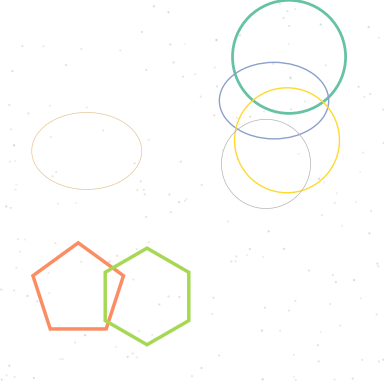[{"shape": "circle", "thickness": 2, "radius": 0.73, "center": [0.751, 0.852]}, {"shape": "pentagon", "thickness": 2.5, "radius": 0.62, "center": [0.203, 0.246]}, {"shape": "oval", "thickness": 1, "radius": 0.71, "center": [0.712, 0.739]}, {"shape": "hexagon", "thickness": 2.5, "radius": 0.63, "center": [0.382, 0.23]}, {"shape": "circle", "thickness": 1, "radius": 0.68, "center": [0.745, 0.636]}, {"shape": "oval", "thickness": 0.5, "radius": 0.71, "center": [0.225, 0.608]}, {"shape": "circle", "thickness": 0.5, "radius": 0.58, "center": [0.691, 0.574]}]